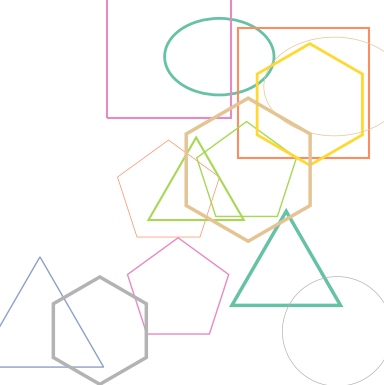[{"shape": "oval", "thickness": 2, "radius": 0.71, "center": [0.57, 0.853]}, {"shape": "triangle", "thickness": 2.5, "radius": 0.81, "center": [0.743, 0.288]}, {"shape": "square", "thickness": 1.5, "radius": 0.85, "center": [0.788, 0.758]}, {"shape": "pentagon", "thickness": 0.5, "radius": 0.7, "center": [0.438, 0.497]}, {"shape": "triangle", "thickness": 1, "radius": 0.95, "center": [0.104, 0.142]}, {"shape": "pentagon", "thickness": 1, "radius": 0.69, "center": [0.463, 0.244]}, {"shape": "square", "thickness": 1.5, "radius": 0.81, "center": [0.439, 0.856]}, {"shape": "triangle", "thickness": 1.5, "radius": 0.71, "center": [0.509, 0.5]}, {"shape": "pentagon", "thickness": 1, "radius": 0.68, "center": [0.641, 0.548]}, {"shape": "hexagon", "thickness": 2, "radius": 0.79, "center": [0.805, 0.729]}, {"shape": "hexagon", "thickness": 2.5, "radius": 0.93, "center": [0.645, 0.559]}, {"shape": "oval", "thickness": 0.5, "radius": 0.92, "center": [0.868, 0.775]}, {"shape": "circle", "thickness": 0.5, "radius": 0.71, "center": [0.876, 0.139]}, {"shape": "hexagon", "thickness": 2.5, "radius": 0.7, "center": [0.259, 0.141]}]